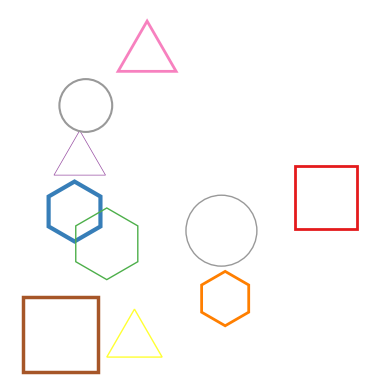[{"shape": "square", "thickness": 2, "radius": 0.41, "center": [0.847, 0.487]}, {"shape": "hexagon", "thickness": 3, "radius": 0.39, "center": [0.194, 0.451]}, {"shape": "hexagon", "thickness": 1, "radius": 0.47, "center": [0.277, 0.367]}, {"shape": "triangle", "thickness": 0.5, "radius": 0.39, "center": [0.207, 0.584]}, {"shape": "hexagon", "thickness": 2, "radius": 0.35, "center": [0.585, 0.224]}, {"shape": "triangle", "thickness": 1, "radius": 0.41, "center": [0.349, 0.114]}, {"shape": "square", "thickness": 2.5, "radius": 0.49, "center": [0.158, 0.13]}, {"shape": "triangle", "thickness": 2, "radius": 0.43, "center": [0.382, 0.858]}, {"shape": "circle", "thickness": 1, "radius": 0.46, "center": [0.575, 0.401]}, {"shape": "circle", "thickness": 1.5, "radius": 0.34, "center": [0.223, 0.726]}]